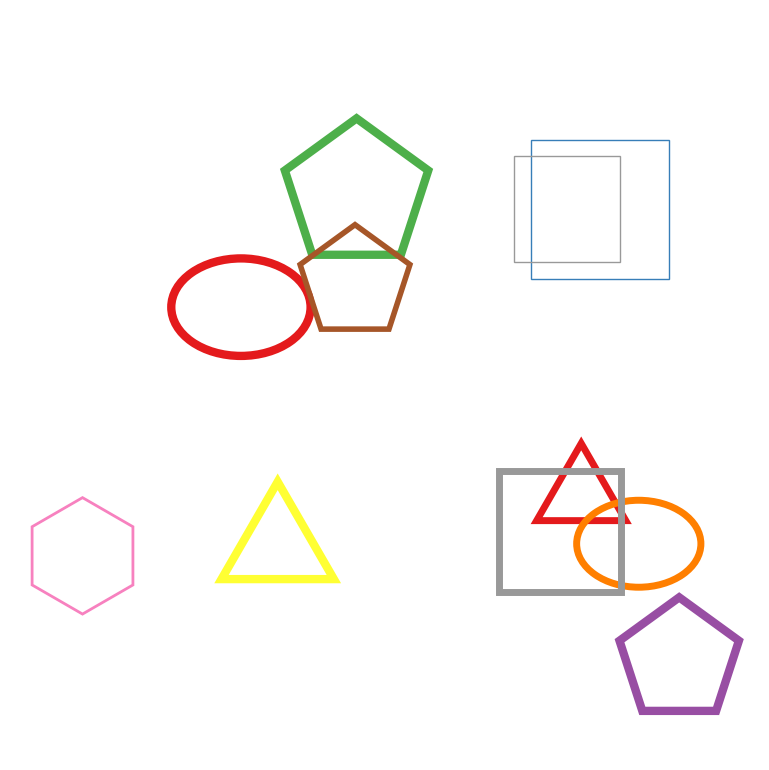[{"shape": "triangle", "thickness": 2.5, "radius": 0.33, "center": [0.755, 0.357]}, {"shape": "oval", "thickness": 3, "radius": 0.45, "center": [0.313, 0.601]}, {"shape": "square", "thickness": 0.5, "radius": 0.45, "center": [0.779, 0.728]}, {"shape": "pentagon", "thickness": 3, "radius": 0.49, "center": [0.463, 0.748]}, {"shape": "pentagon", "thickness": 3, "radius": 0.41, "center": [0.882, 0.143]}, {"shape": "oval", "thickness": 2.5, "radius": 0.4, "center": [0.83, 0.294]}, {"shape": "triangle", "thickness": 3, "radius": 0.42, "center": [0.361, 0.29]}, {"shape": "pentagon", "thickness": 2, "radius": 0.37, "center": [0.461, 0.633]}, {"shape": "hexagon", "thickness": 1, "radius": 0.38, "center": [0.107, 0.278]}, {"shape": "square", "thickness": 0.5, "radius": 0.35, "center": [0.736, 0.728]}, {"shape": "square", "thickness": 2.5, "radius": 0.4, "center": [0.727, 0.31]}]